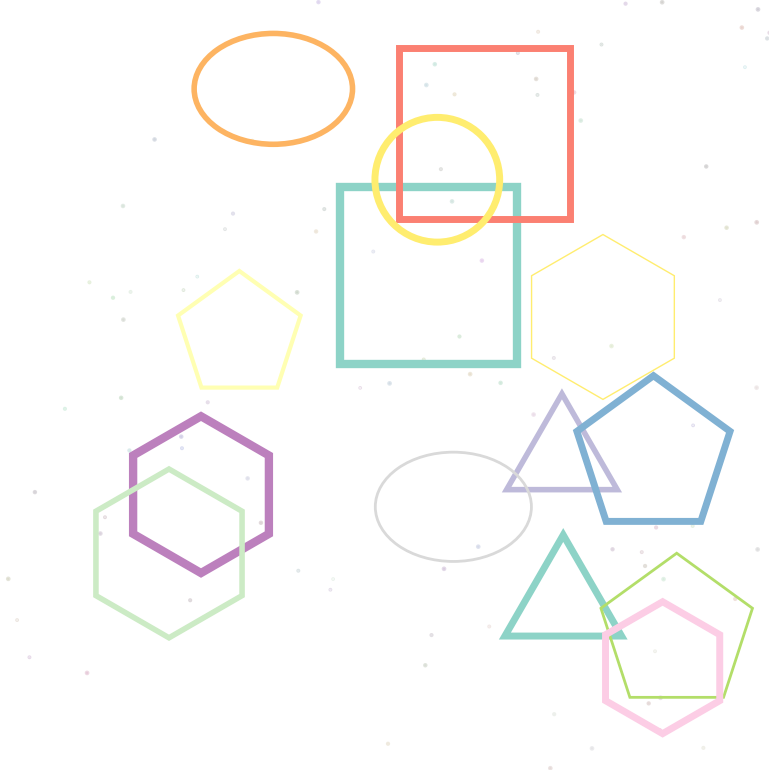[{"shape": "triangle", "thickness": 2.5, "radius": 0.44, "center": [0.731, 0.218]}, {"shape": "square", "thickness": 3, "radius": 0.57, "center": [0.556, 0.642]}, {"shape": "pentagon", "thickness": 1.5, "radius": 0.42, "center": [0.311, 0.564]}, {"shape": "triangle", "thickness": 2, "radius": 0.41, "center": [0.73, 0.406]}, {"shape": "square", "thickness": 2.5, "radius": 0.55, "center": [0.629, 0.827]}, {"shape": "pentagon", "thickness": 2.5, "radius": 0.52, "center": [0.849, 0.407]}, {"shape": "oval", "thickness": 2, "radius": 0.51, "center": [0.355, 0.885]}, {"shape": "pentagon", "thickness": 1, "radius": 0.52, "center": [0.879, 0.178]}, {"shape": "hexagon", "thickness": 2.5, "radius": 0.43, "center": [0.861, 0.133]}, {"shape": "oval", "thickness": 1, "radius": 0.51, "center": [0.589, 0.342]}, {"shape": "hexagon", "thickness": 3, "radius": 0.51, "center": [0.261, 0.358]}, {"shape": "hexagon", "thickness": 2, "radius": 0.55, "center": [0.219, 0.281]}, {"shape": "circle", "thickness": 2.5, "radius": 0.4, "center": [0.568, 0.767]}, {"shape": "hexagon", "thickness": 0.5, "radius": 0.54, "center": [0.783, 0.588]}]